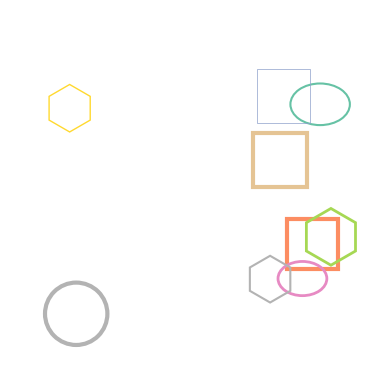[{"shape": "oval", "thickness": 1.5, "radius": 0.39, "center": [0.832, 0.729]}, {"shape": "square", "thickness": 3, "radius": 0.33, "center": [0.812, 0.366]}, {"shape": "square", "thickness": 0.5, "radius": 0.34, "center": [0.736, 0.751]}, {"shape": "oval", "thickness": 2, "radius": 0.32, "center": [0.786, 0.276]}, {"shape": "hexagon", "thickness": 2, "radius": 0.37, "center": [0.86, 0.385]}, {"shape": "hexagon", "thickness": 1, "radius": 0.31, "center": [0.181, 0.719]}, {"shape": "square", "thickness": 3, "radius": 0.35, "center": [0.727, 0.584]}, {"shape": "circle", "thickness": 3, "radius": 0.41, "center": [0.198, 0.185]}, {"shape": "hexagon", "thickness": 1.5, "radius": 0.3, "center": [0.702, 0.275]}]